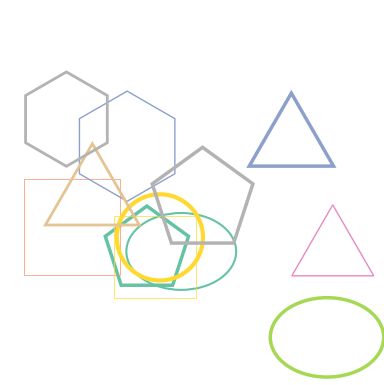[{"shape": "pentagon", "thickness": 2.5, "radius": 0.57, "center": [0.382, 0.351]}, {"shape": "oval", "thickness": 1.5, "radius": 0.71, "center": [0.471, 0.347]}, {"shape": "square", "thickness": 0.5, "radius": 0.62, "center": [0.187, 0.41]}, {"shape": "hexagon", "thickness": 1, "radius": 0.72, "center": [0.33, 0.62]}, {"shape": "triangle", "thickness": 2.5, "radius": 0.63, "center": [0.757, 0.632]}, {"shape": "triangle", "thickness": 1, "radius": 0.61, "center": [0.864, 0.345]}, {"shape": "oval", "thickness": 2.5, "radius": 0.74, "center": [0.849, 0.124]}, {"shape": "square", "thickness": 0.5, "radius": 0.53, "center": [0.403, 0.333]}, {"shape": "circle", "thickness": 3, "radius": 0.56, "center": [0.415, 0.383]}, {"shape": "triangle", "thickness": 2, "radius": 0.7, "center": [0.24, 0.486]}, {"shape": "pentagon", "thickness": 2.5, "radius": 0.69, "center": [0.526, 0.48]}, {"shape": "hexagon", "thickness": 2, "radius": 0.61, "center": [0.173, 0.691]}]